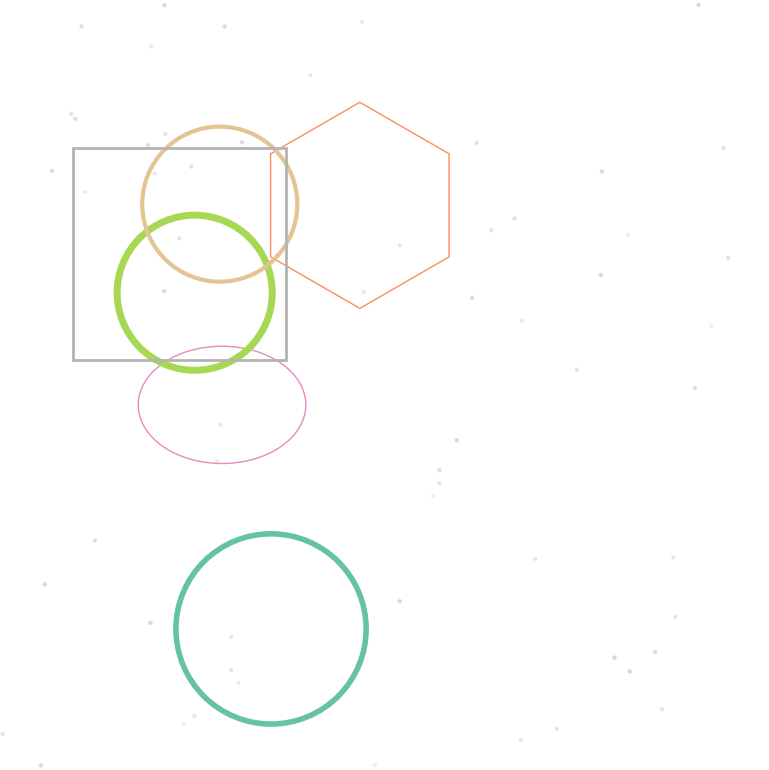[{"shape": "circle", "thickness": 2, "radius": 0.62, "center": [0.352, 0.183]}, {"shape": "hexagon", "thickness": 0.5, "radius": 0.67, "center": [0.467, 0.733]}, {"shape": "oval", "thickness": 0.5, "radius": 0.54, "center": [0.288, 0.474]}, {"shape": "circle", "thickness": 2.5, "radius": 0.5, "center": [0.253, 0.62]}, {"shape": "circle", "thickness": 1.5, "radius": 0.5, "center": [0.285, 0.735]}, {"shape": "square", "thickness": 1, "radius": 0.69, "center": [0.233, 0.67]}]